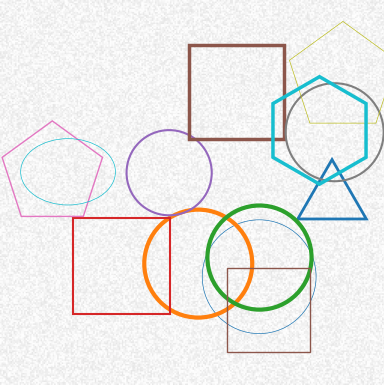[{"shape": "circle", "thickness": 0.5, "radius": 0.74, "center": [0.673, 0.281]}, {"shape": "triangle", "thickness": 2, "radius": 0.51, "center": [0.862, 0.483]}, {"shape": "circle", "thickness": 3, "radius": 0.7, "center": [0.515, 0.315]}, {"shape": "circle", "thickness": 3, "radius": 0.68, "center": [0.674, 0.331]}, {"shape": "square", "thickness": 1.5, "radius": 0.63, "center": [0.315, 0.309]}, {"shape": "circle", "thickness": 1.5, "radius": 0.55, "center": [0.439, 0.551]}, {"shape": "square", "thickness": 2.5, "radius": 0.62, "center": [0.614, 0.761]}, {"shape": "square", "thickness": 1, "radius": 0.54, "center": [0.697, 0.194]}, {"shape": "pentagon", "thickness": 1, "radius": 0.69, "center": [0.136, 0.549]}, {"shape": "circle", "thickness": 1.5, "radius": 0.64, "center": [0.869, 0.657]}, {"shape": "pentagon", "thickness": 0.5, "radius": 0.73, "center": [0.891, 0.798]}, {"shape": "oval", "thickness": 0.5, "radius": 0.62, "center": [0.177, 0.554]}, {"shape": "hexagon", "thickness": 2.5, "radius": 0.7, "center": [0.83, 0.661]}]